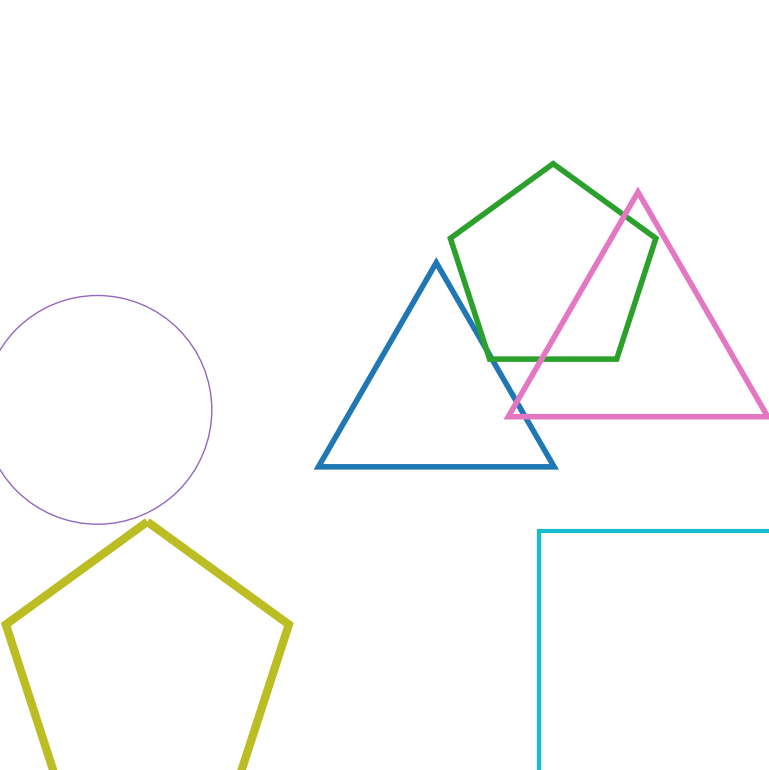[{"shape": "triangle", "thickness": 2, "radius": 0.88, "center": [0.567, 0.482]}, {"shape": "pentagon", "thickness": 2, "radius": 0.7, "center": [0.718, 0.647]}, {"shape": "circle", "thickness": 0.5, "radius": 0.74, "center": [0.127, 0.468]}, {"shape": "triangle", "thickness": 2, "radius": 0.97, "center": [0.829, 0.556]}, {"shape": "pentagon", "thickness": 3, "radius": 0.97, "center": [0.191, 0.129]}, {"shape": "square", "thickness": 1.5, "radius": 0.9, "center": [0.879, 0.131]}]